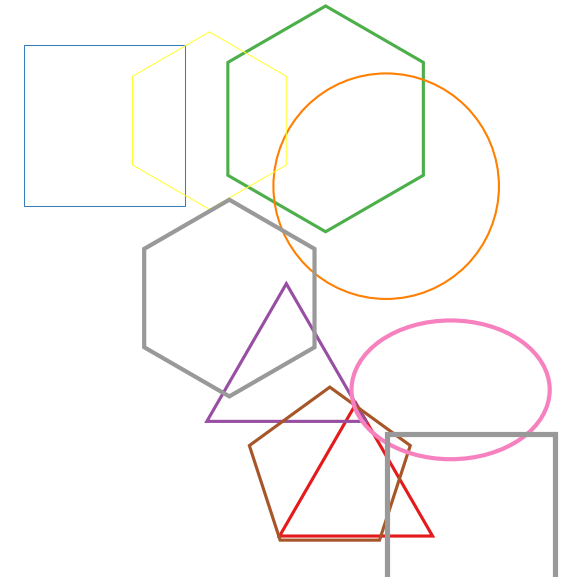[{"shape": "triangle", "thickness": 1.5, "radius": 0.76, "center": [0.617, 0.147]}, {"shape": "square", "thickness": 0.5, "radius": 0.69, "center": [0.181, 0.781]}, {"shape": "hexagon", "thickness": 1.5, "radius": 0.98, "center": [0.564, 0.793]}, {"shape": "triangle", "thickness": 1.5, "radius": 0.79, "center": [0.496, 0.349]}, {"shape": "circle", "thickness": 1, "radius": 0.98, "center": [0.669, 0.677]}, {"shape": "hexagon", "thickness": 0.5, "radius": 0.77, "center": [0.363, 0.79]}, {"shape": "pentagon", "thickness": 1.5, "radius": 0.73, "center": [0.571, 0.182]}, {"shape": "oval", "thickness": 2, "radius": 0.86, "center": [0.78, 0.324]}, {"shape": "square", "thickness": 2.5, "radius": 0.73, "center": [0.816, 0.102]}, {"shape": "hexagon", "thickness": 2, "radius": 0.85, "center": [0.397, 0.483]}]